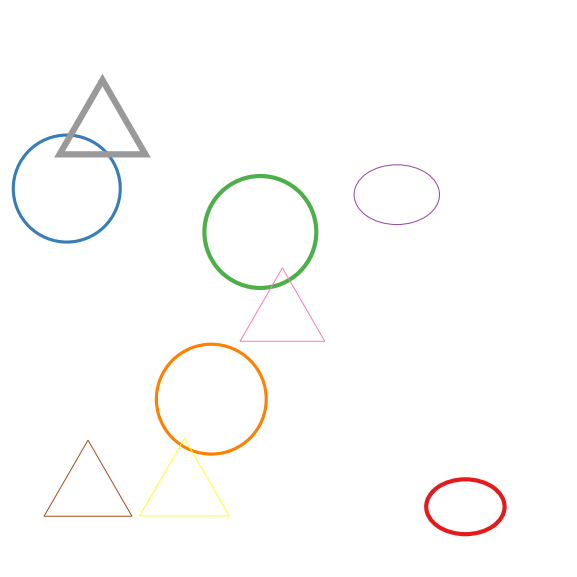[{"shape": "oval", "thickness": 2, "radius": 0.34, "center": [0.806, 0.122]}, {"shape": "circle", "thickness": 1.5, "radius": 0.46, "center": [0.116, 0.673]}, {"shape": "circle", "thickness": 2, "radius": 0.48, "center": [0.451, 0.597]}, {"shape": "oval", "thickness": 0.5, "radius": 0.37, "center": [0.687, 0.662]}, {"shape": "circle", "thickness": 1.5, "radius": 0.48, "center": [0.366, 0.308]}, {"shape": "triangle", "thickness": 0.5, "radius": 0.45, "center": [0.319, 0.151]}, {"shape": "triangle", "thickness": 0.5, "radius": 0.44, "center": [0.152, 0.149]}, {"shape": "triangle", "thickness": 0.5, "radius": 0.42, "center": [0.489, 0.451]}, {"shape": "triangle", "thickness": 3, "radius": 0.43, "center": [0.177, 0.775]}]